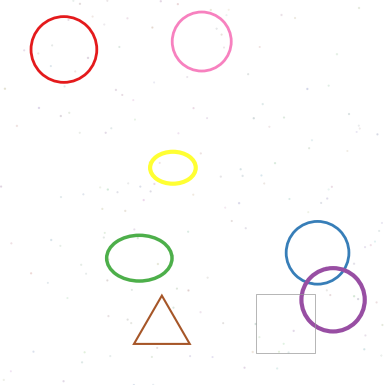[{"shape": "circle", "thickness": 2, "radius": 0.43, "center": [0.166, 0.871]}, {"shape": "circle", "thickness": 2, "radius": 0.41, "center": [0.825, 0.343]}, {"shape": "oval", "thickness": 2.5, "radius": 0.42, "center": [0.362, 0.329]}, {"shape": "circle", "thickness": 3, "radius": 0.41, "center": [0.865, 0.221]}, {"shape": "oval", "thickness": 3, "radius": 0.3, "center": [0.449, 0.564]}, {"shape": "triangle", "thickness": 1.5, "radius": 0.42, "center": [0.42, 0.149]}, {"shape": "circle", "thickness": 2, "radius": 0.38, "center": [0.524, 0.892]}, {"shape": "square", "thickness": 0.5, "radius": 0.39, "center": [0.742, 0.16]}]